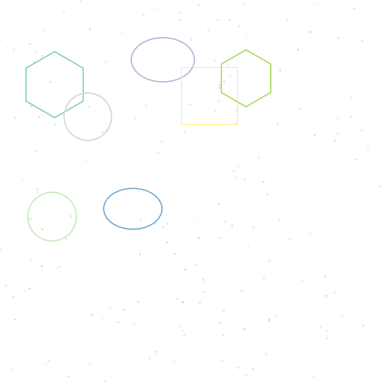[{"shape": "hexagon", "thickness": 1, "radius": 0.43, "center": [0.142, 0.78]}, {"shape": "oval", "thickness": 1, "radius": 0.41, "center": [0.423, 0.845]}, {"shape": "oval", "thickness": 1, "radius": 0.38, "center": [0.345, 0.458]}, {"shape": "hexagon", "thickness": 1, "radius": 0.37, "center": [0.639, 0.797]}, {"shape": "circle", "thickness": 1, "radius": 0.31, "center": [0.228, 0.697]}, {"shape": "circle", "thickness": 1, "radius": 0.32, "center": [0.135, 0.437]}, {"shape": "square", "thickness": 0.5, "radius": 0.37, "center": [0.542, 0.752]}]